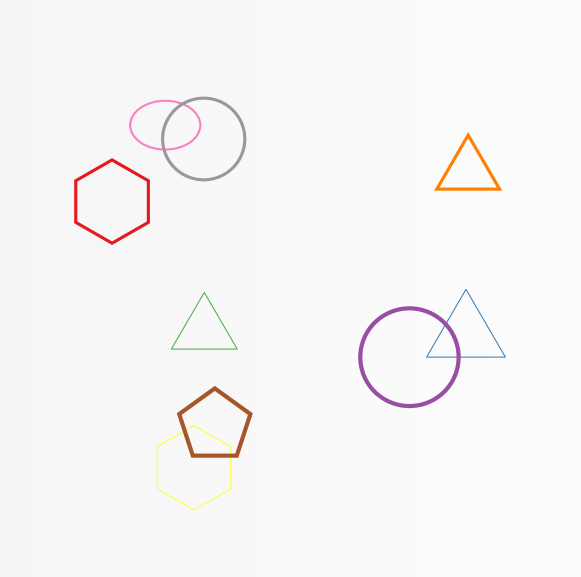[{"shape": "hexagon", "thickness": 1.5, "radius": 0.36, "center": [0.193, 0.65]}, {"shape": "triangle", "thickness": 0.5, "radius": 0.39, "center": [0.802, 0.42]}, {"shape": "triangle", "thickness": 0.5, "radius": 0.33, "center": [0.351, 0.427]}, {"shape": "circle", "thickness": 2, "radius": 0.42, "center": [0.704, 0.381]}, {"shape": "triangle", "thickness": 1.5, "radius": 0.31, "center": [0.806, 0.703]}, {"shape": "hexagon", "thickness": 0.5, "radius": 0.37, "center": [0.334, 0.189]}, {"shape": "pentagon", "thickness": 2, "radius": 0.32, "center": [0.37, 0.262]}, {"shape": "oval", "thickness": 1, "radius": 0.3, "center": [0.284, 0.782]}, {"shape": "circle", "thickness": 1.5, "radius": 0.35, "center": [0.35, 0.758]}]